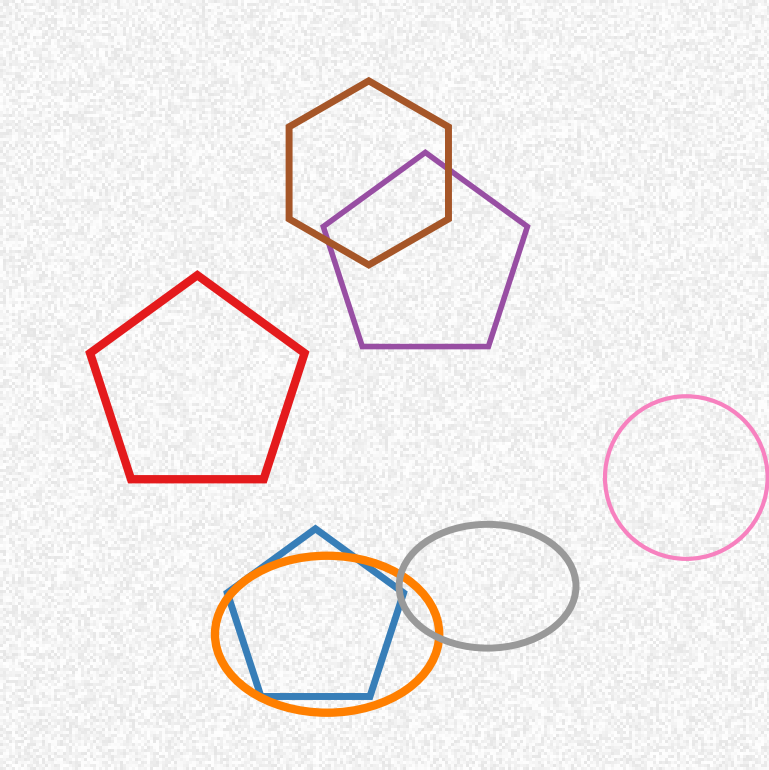[{"shape": "pentagon", "thickness": 3, "radius": 0.73, "center": [0.256, 0.496]}, {"shape": "pentagon", "thickness": 2.5, "radius": 0.6, "center": [0.41, 0.193]}, {"shape": "pentagon", "thickness": 2, "radius": 0.7, "center": [0.552, 0.663]}, {"shape": "oval", "thickness": 3, "radius": 0.73, "center": [0.425, 0.176]}, {"shape": "hexagon", "thickness": 2.5, "radius": 0.6, "center": [0.479, 0.775]}, {"shape": "circle", "thickness": 1.5, "radius": 0.53, "center": [0.891, 0.38]}, {"shape": "oval", "thickness": 2.5, "radius": 0.57, "center": [0.633, 0.239]}]